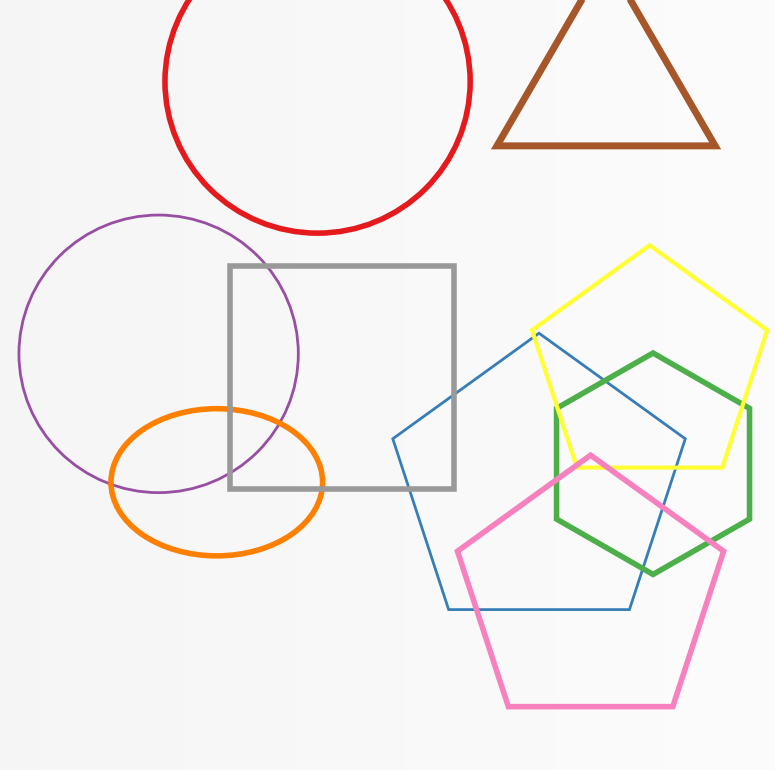[{"shape": "circle", "thickness": 2, "radius": 0.98, "center": [0.41, 0.894]}, {"shape": "pentagon", "thickness": 1, "radius": 0.99, "center": [0.696, 0.369]}, {"shape": "hexagon", "thickness": 2, "radius": 0.72, "center": [0.843, 0.398]}, {"shape": "circle", "thickness": 1, "radius": 0.9, "center": [0.205, 0.54]}, {"shape": "oval", "thickness": 2, "radius": 0.68, "center": [0.28, 0.374]}, {"shape": "pentagon", "thickness": 1.5, "radius": 0.8, "center": [0.838, 0.522]}, {"shape": "triangle", "thickness": 2.5, "radius": 0.81, "center": [0.782, 0.892]}, {"shape": "pentagon", "thickness": 2, "radius": 0.9, "center": [0.762, 0.228]}, {"shape": "square", "thickness": 2, "radius": 0.72, "center": [0.441, 0.51]}]